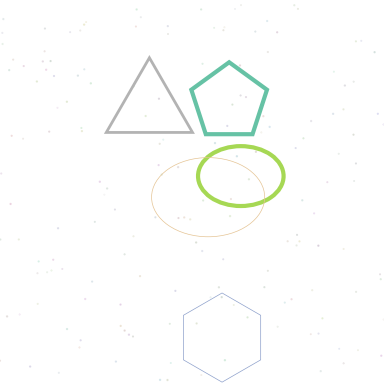[{"shape": "pentagon", "thickness": 3, "radius": 0.52, "center": [0.595, 0.735]}, {"shape": "hexagon", "thickness": 0.5, "radius": 0.58, "center": [0.577, 0.123]}, {"shape": "oval", "thickness": 3, "radius": 0.56, "center": [0.625, 0.543]}, {"shape": "oval", "thickness": 0.5, "radius": 0.73, "center": [0.541, 0.488]}, {"shape": "triangle", "thickness": 2, "radius": 0.65, "center": [0.388, 0.721]}]